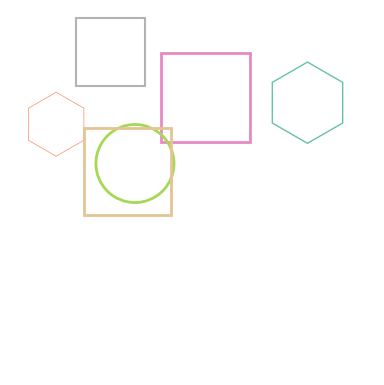[{"shape": "hexagon", "thickness": 1, "radius": 0.53, "center": [0.799, 0.733]}, {"shape": "hexagon", "thickness": 0.5, "radius": 0.42, "center": [0.146, 0.677]}, {"shape": "square", "thickness": 2, "radius": 0.58, "center": [0.534, 0.747]}, {"shape": "circle", "thickness": 2, "radius": 0.51, "center": [0.351, 0.575]}, {"shape": "square", "thickness": 2, "radius": 0.57, "center": [0.332, 0.554]}, {"shape": "square", "thickness": 1.5, "radius": 0.45, "center": [0.288, 0.865]}]